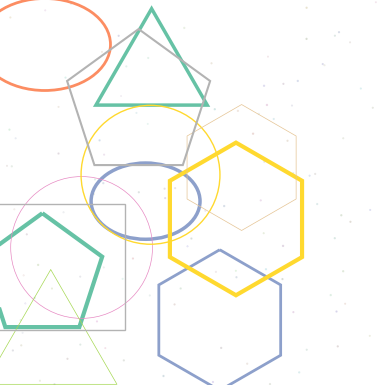[{"shape": "pentagon", "thickness": 3, "radius": 0.82, "center": [0.11, 0.283]}, {"shape": "triangle", "thickness": 2.5, "radius": 0.83, "center": [0.394, 0.81]}, {"shape": "oval", "thickness": 2, "radius": 0.85, "center": [0.116, 0.884]}, {"shape": "hexagon", "thickness": 2, "radius": 0.91, "center": [0.571, 0.169]}, {"shape": "oval", "thickness": 2.5, "radius": 0.71, "center": [0.378, 0.478]}, {"shape": "circle", "thickness": 0.5, "radius": 0.92, "center": [0.212, 0.357]}, {"shape": "triangle", "thickness": 0.5, "radius": 0.99, "center": [0.132, 0.101]}, {"shape": "hexagon", "thickness": 3, "radius": 0.99, "center": [0.613, 0.431]}, {"shape": "circle", "thickness": 1, "radius": 0.9, "center": [0.391, 0.546]}, {"shape": "hexagon", "thickness": 0.5, "radius": 0.82, "center": [0.628, 0.565]}, {"shape": "pentagon", "thickness": 1.5, "radius": 0.98, "center": [0.36, 0.729]}, {"shape": "square", "thickness": 1, "radius": 0.82, "center": [0.16, 0.308]}]